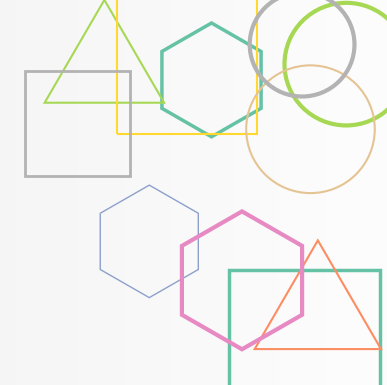[{"shape": "square", "thickness": 2.5, "radius": 0.97, "center": [0.787, 0.104]}, {"shape": "hexagon", "thickness": 2.5, "radius": 0.74, "center": [0.546, 0.792]}, {"shape": "triangle", "thickness": 1.5, "radius": 0.94, "center": [0.82, 0.187]}, {"shape": "hexagon", "thickness": 1, "radius": 0.73, "center": [0.385, 0.373]}, {"shape": "hexagon", "thickness": 3, "radius": 0.9, "center": [0.625, 0.272]}, {"shape": "circle", "thickness": 3, "radius": 0.8, "center": [0.893, 0.833]}, {"shape": "triangle", "thickness": 1.5, "radius": 0.89, "center": [0.269, 0.822]}, {"shape": "square", "thickness": 1.5, "radius": 0.91, "center": [0.483, 0.833]}, {"shape": "circle", "thickness": 1.5, "radius": 0.83, "center": [0.801, 0.664]}, {"shape": "circle", "thickness": 3, "radius": 0.68, "center": [0.78, 0.885]}, {"shape": "square", "thickness": 2, "radius": 0.68, "center": [0.199, 0.679]}]